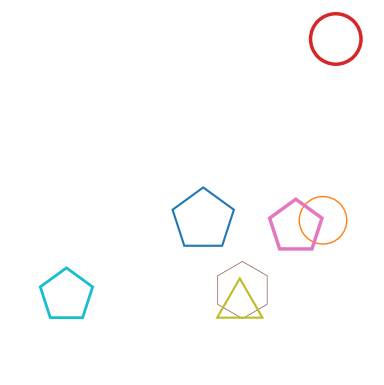[{"shape": "pentagon", "thickness": 1.5, "radius": 0.42, "center": [0.528, 0.429]}, {"shape": "circle", "thickness": 1, "radius": 0.31, "center": [0.839, 0.428]}, {"shape": "circle", "thickness": 2.5, "radius": 0.33, "center": [0.872, 0.899]}, {"shape": "hexagon", "thickness": 0.5, "radius": 0.37, "center": [0.63, 0.247]}, {"shape": "pentagon", "thickness": 2.5, "radius": 0.36, "center": [0.768, 0.411]}, {"shape": "triangle", "thickness": 1.5, "radius": 0.34, "center": [0.623, 0.209]}, {"shape": "pentagon", "thickness": 2, "radius": 0.36, "center": [0.173, 0.233]}]